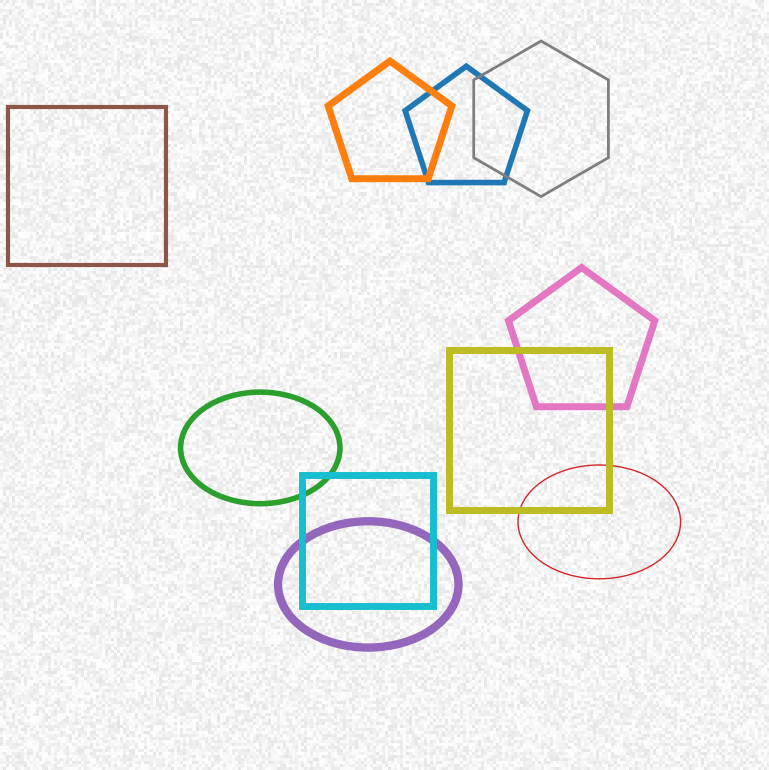[{"shape": "pentagon", "thickness": 2, "radius": 0.42, "center": [0.606, 0.83]}, {"shape": "pentagon", "thickness": 2.5, "radius": 0.42, "center": [0.507, 0.836]}, {"shape": "oval", "thickness": 2, "radius": 0.52, "center": [0.338, 0.418]}, {"shape": "oval", "thickness": 0.5, "radius": 0.53, "center": [0.778, 0.322]}, {"shape": "oval", "thickness": 3, "radius": 0.59, "center": [0.478, 0.241]}, {"shape": "square", "thickness": 1.5, "radius": 0.51, "center": [0.113, 0.758]}, {"shape": "pentagon", "thickness": 2.5, "radius": 0.5, "center": [0.755, 0.553]}, {"shape": "hexagon", "thickness": 1, "radius": 0.5, "center": [0.703, 0.846]}, {"shape": "square", "thickness": 2.5, "radius": 0.52, "center": [0.687, 0.441]}, {"shape": "square", "thickness": 2.5, "radius": 0.43, "center": [0.478, 0.299]}]